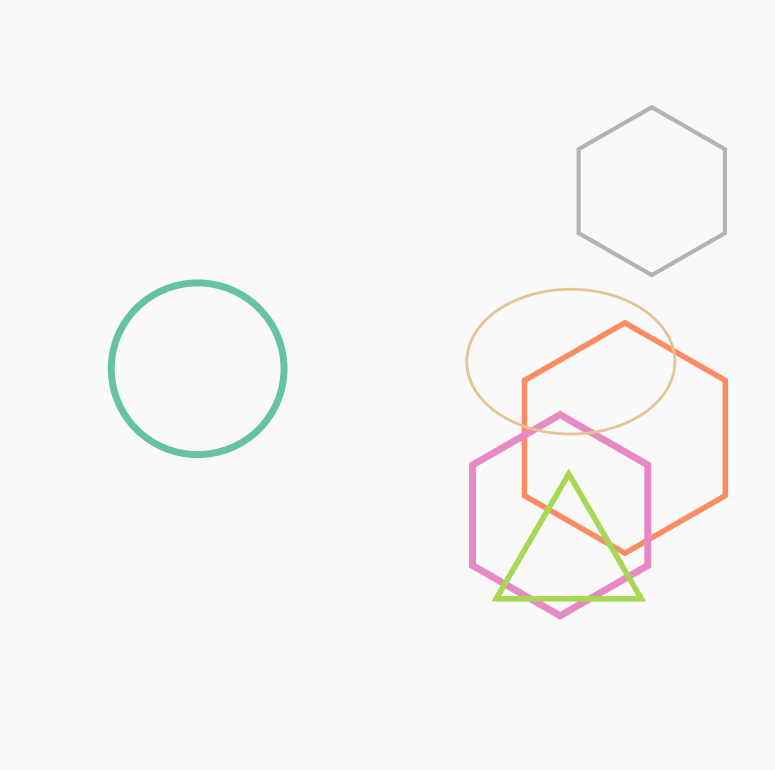[{"shape": "circle", "thickness": 2.5, "radius": 0.56, "center": [0.255, 0.521]}, {"shape": "hexagon", "thickness": 2, "radius": 0.75, "center": [0.806, 0.431]}, {"shape": "hexagon", "thickness": 2.5, "radius": 0.65, "center": [0.723, 0.331]}, {"shape": "triangle", "thickness": 2, "radius": 0.54, "center": [0.734, 0.276]}, {"shape": "oval", "thickness": 1, "radius": 0.67, "center": [0.737, 0.53]}, {"shape": "hexagon", "thickness": 1.5, "radius": 0.54, "center": [0.841, 0.752]}]